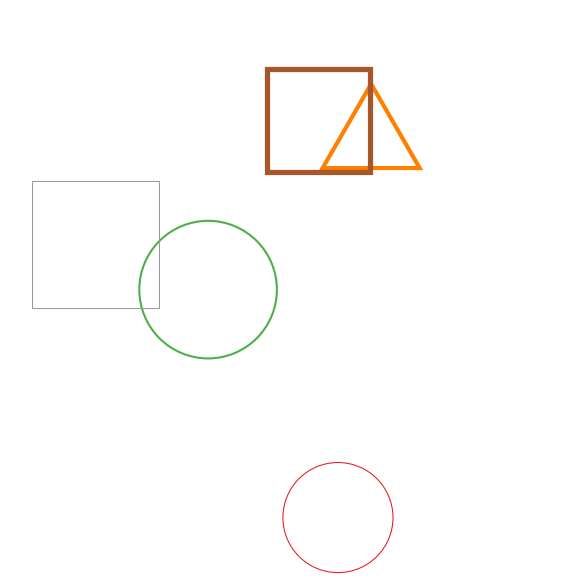[{"shape": "circle", "thickness": 0.5, "radius": 0.48, "center": [0.585, 0.103]}, {"shape": "circle", "thickness": 1, "radius": 0.6, "center": [0.36, 0.498]}, {"shape": "triangle", "thickness": 2, "radius": 0.49, "center": [0.643, 0.757]}, {"shape": "square", "thickness": 2.5, "radius": 0.44, "center": [0.551, 0.791]}, {"shape": "square", "thickness": 0.5, "radius": 0.55, "center": [0.166, 0.575]}]